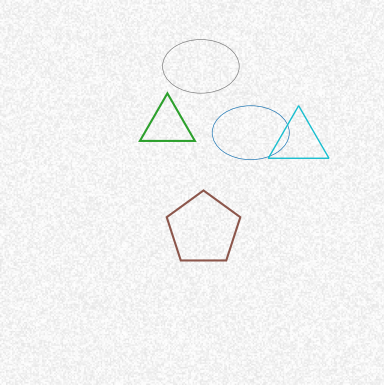[{"shape": "oval", "thickness": 0.5, "radius": 0.5, "center": [0.651, 0.655]}, {"shape": "triangle", "thickness": 1.5, "radius": 0.41, "center": [0.435, 0.675]}, {"shape": "pentagon", "thickness": 1.5, "radius": 0.5, "center": [0.529, 0.405]}, {"shape": "oval", "thickness": 0.5, "radius": 0.5, "center": [0.522, 0.828]}, {"shape": "triangle", "thickness": 1, "radius": 0.46, "center": [0.776, 0.634]}]